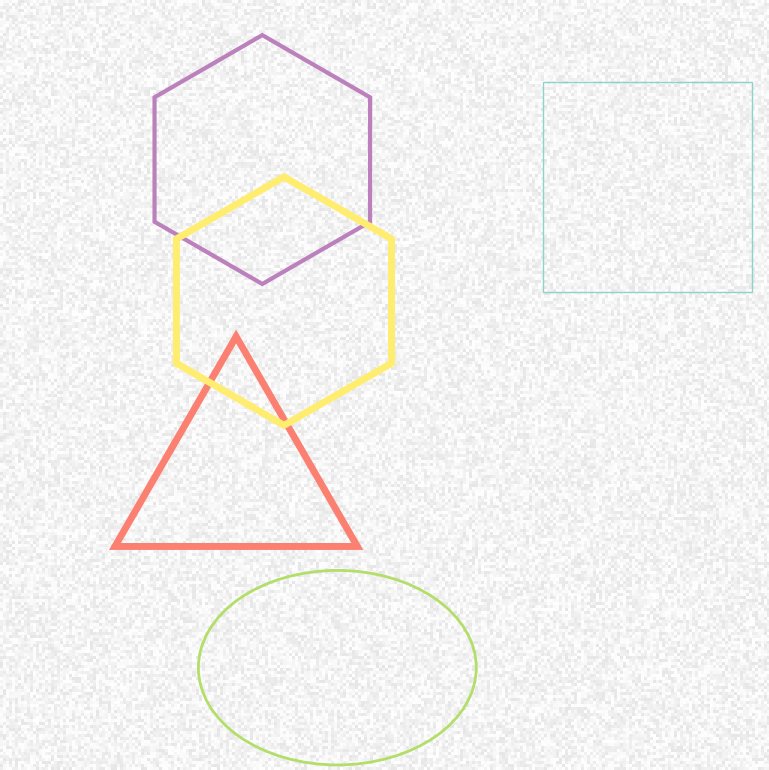[{"shape": "square", "thickness": 0.5, "radius": 0.68, "center": [0.841, 0.757]}, {"shape": "triangle", "thickness": 2.5, "radius": 0.91, "center": [0.307, 0.381]}, {"shape": "oval", "thickness": 1, "radius": 0.9, "center": [0.438, 0.133]}, {"shape": "hexagon", "thickness": 1.5, "radius": 0.81, "center": [0.341, 0.793]}, {"shape": "hexagon", "thickness": 2.5, "radius": 0.81, "center": [0.369, 0.609]}]